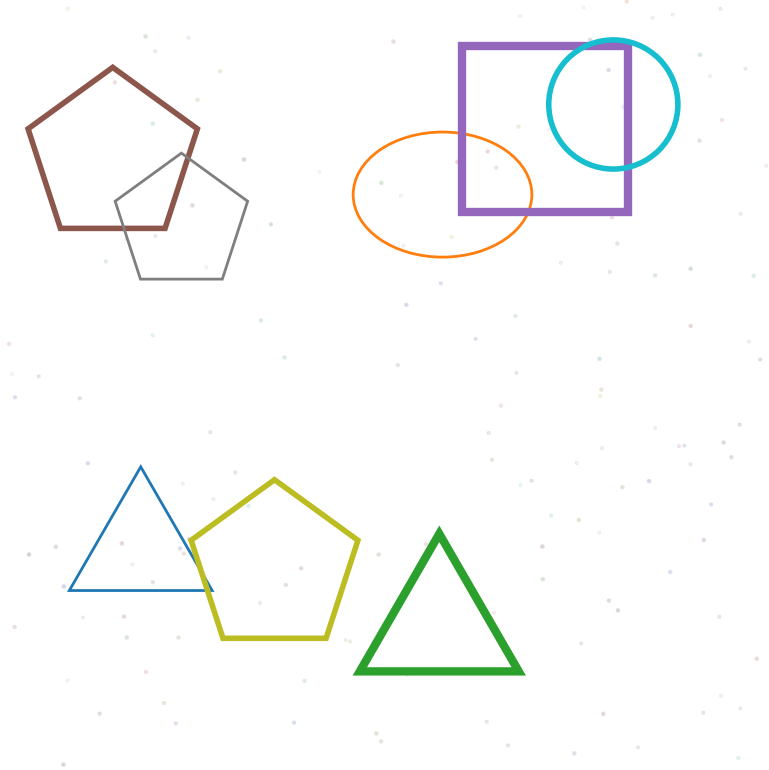[{"shape": "triangle", "thickness": 1, "radius": 0.54, "center": [0.183, 0.287]}, {"shape": "oval", "thickness": 1, "radius": 0.58, "center": [0.575, 0.747]}, {"shape": "triangle", "thickness": 3, "radius": 0.6, "center": [0.57, 0.188]}, {"shape": "square", "thickness": 3, "radius": 0.54, "center": [0.708, 0.833]}, {"shape": "pentagon", "thickness": 2, "radius": 0.58, "center": [0.146, 0.797]}, {"shape": "pentagon", "thickness": 1, "radius": 0.45, "center": [0.236, 0.711]}, {"shape": "pentagon", "thickness": 2, "radius": 0.57, "center": [0.357, 0.263]}, {"shape": "circle", "thickness": 2, "radius": 0.42, "center": [0.797, 0.864]}]